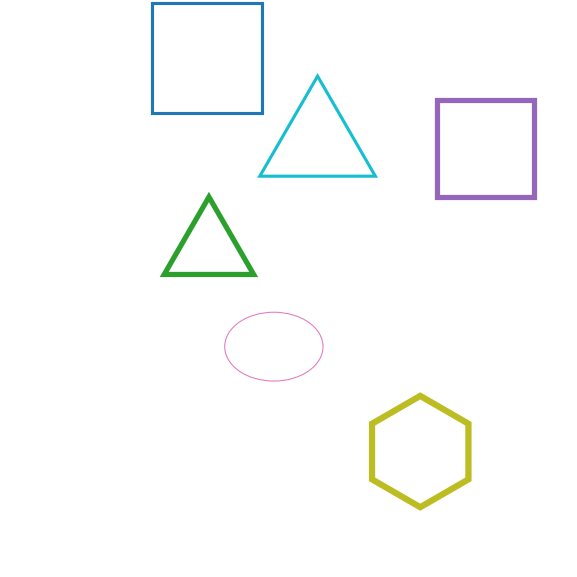[{"shape": "square", "thickness": 1.5, "radius": 0.48, "center": [0.358, 0.899]}, {"shape": "triangle", "thickness": 2.5, "radius": 0.45, "center": [0.362, 0.569]}, {"shape": "square", "thickness": 2.5, "radius": 0.42, "center": [0.841, 0.742]}, {"shape": "oval", "thickness": 0.5, "radius": 0.43, "center": [0.474, 0.399]}, {"shape": "hexagon", "thickness": 3, "radius": 0.48, "center": [0.728, 0.217]}, {"shape": "triangle", "thickness": 1.5, "radius": 0.58, "center": [0.55, 0.752]}]